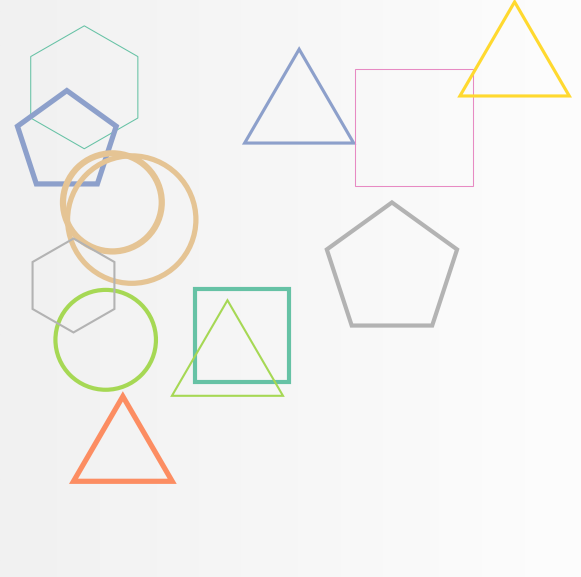[{"shape": "square", "thickness": 2, "radius": 0.4, "center": [0.416, 0.418]}, {"shape": "hexagon", "thickness": 0.5, "radius": 0.53, "center": [0.145, 0.848]}, {"shape": "triangle", "thickness": 2.5, "radius": 0.49, "center": [0.211, 0.215]}, {"shape": "triangle", "thickness": 1.5, "radius": 0.54, "center": [0.515, 0.806]}, {"shape": "pentagon", "thickness": 2.5, "radius": 0.45, "center": [0.115, 0.753]}, {"shape": "square", "thickness": 0.5, "radius": 0.51, "center": [0.713, 0.778]}, {"shape": "circle", "thickness": 2, "radius": 0.43, "center": [0.182, 0.411]}, {"shape": "triangle", "thickness": 1, "radius": 0.55, "center": [0.391, 0.369]}, {"shape": "triangle", "thickness": 1.5, "radius": 0.54, "center": [0.885, 0.887]}, {"shape": "circle", "thickness": 2.5, "radius": 0.55, "center": [0.227, 0.619]}, {"shape": "circle", "thickness": 3, "radius": 0.42, "center": [0.193, 0.649]}, {"shape": "pentagon", "thickness": 2, "radius": 0.59, "center": [0.674, 0.531]}, {"shape": "hexagon", "thickness": 1, "radius": 0.41, "center": [0.126, 0.505]}]